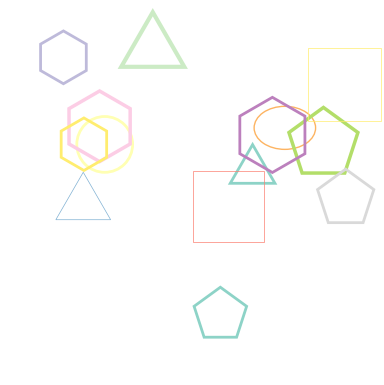[{"shape": "triangle", "thickness": 2, "radius": 0.33, "center": [0.656, 0.557]}, {"shape": "pentagon", "thickness": 2, "radius": 0.36, "center": [0.572, 0.182]}, {"shape": "circle", "thickness": 2, "radius": 0.36, "center": [0.272, 0.625]}, {"shape": "hexagon", "thickness": 2, "radius": 0.34, "center": [0.165, 0.851]}, {"shape": "square", "thickness": 0.5, "radius": 0.46, "center": [0.594, 0.463]}, {"shape": "triangle", "thickness": 0.5, "radius": 0.41, "center": [0.216, 0.47]}, {"shape": "oval", "thickness": 1, "radius": 0.4, "center": [0.74, 0.668]}, {"shape": "pentagon", "thickness": 2.5, "radius": 0.47, "center": [0.84, 0.627]}, {"shape": "hexagon", "thickness": 2.5, "radius": 0.46, "center": [0.259, 0.672]}, {"shape": "pentagon", "thickness": 2, "radius": 0.38, "center": [0.898, 0.484]}, {"shape": "hexagon", "thickness": 2, "radius": 0.49, "center": [0.707, 0.65]}, {"shape": "triangle", "thickness": 3, "radius": 0.47, "center": [0.397, 0.874]}, {"shape": "hexagon", "thickness": 2, "radius": 0.34, "center": [0.218, 0.625]}, {"shape": "square", "thickness": 0.5, "radius": 0.47, "center": [0.894, 0.781]}]